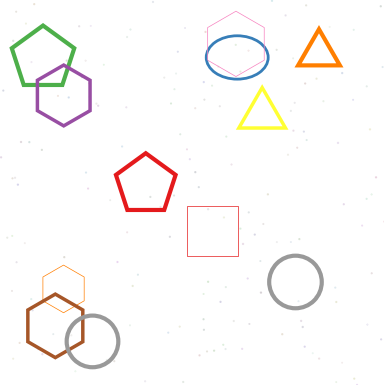[{"shape": "square", "thickness": 0.5, "radius": 0.33, "center": [0.552, 0.399]}, {"shape": "pentagon", "thickness": 3, "radius": 0.41, "center": [0.379, 0.521]}, {"shape": "oval", "thickness": 2, "radius": 0.4, "center": [0.616, 0.851]}, {"shape": "pentagon", "thickness": 3, "radius": 0.43, "center": [0.112, 0.848]}, {"shape": "hexagon", "thickness": 2.5, "radius": 0.39, "center": [0.166, 0.752]}, {"shape": "hexagon", "thickness": 0.5, "radius": 0.31, "center": [0.165, 0.25]}, {"shape": "triangle", "thickness": 3, "radius": 0.31, "center": [0.829, 0.861]}, {"shape": "triangle", "thickness": 2.5, "radius": 0.35, "center": [0.681, 0.702]}, {"shape": "hexagon", "thickness": 2.5, "radius": 0.41, "center": [0.144, 0.154]}, {"shape": "hexagon", "thickness": 0.5, "radius": 0.42, "center": [0.613, 0.886]}, {"shape": "circle", "thickness": 3, "radius": 0.34, "center": [0.767, 0.268]}, {"shape": "circle", "thickness": 3, "radius": 0.34, "center": [0.24, 0.113]}]